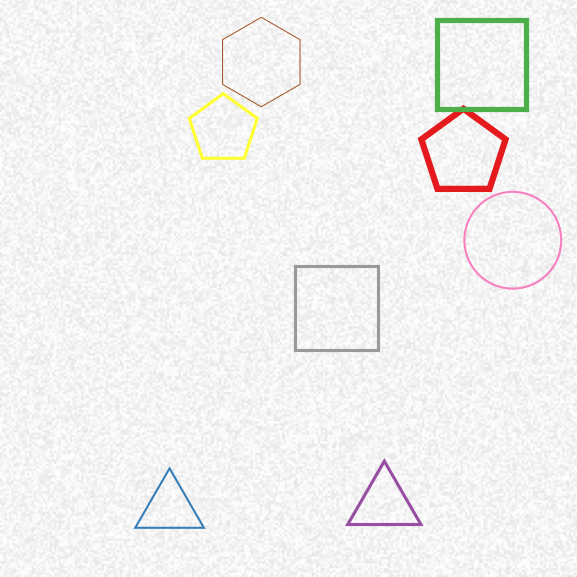[{"shape": "pentagon", "thickness": 3, "radius": 0.38, "center": [0.803, 0.734]}, {"shape": "triangle", "thickness": 1, "radius": 0.34, "center": [0.294, 0.12]}, {"shape": "square", "thickness": 2.5, "radius": 0.38, "center": [0.834, 0.888]}, {"shape": "triangle", "thickness": 1.5, "radius": 0.37, "center": [0.666, 0.127]}, {"shape": "pentagon", "thickness": 1.5, "radius": 0.31, "center": [0.387, 0.775]}, {"shape": "hexagon", "thickness": 0.5, "radius": 0.39, "center": [0.452, 0.892]}, {"shape": "circle", "thickness": 1, "radius": 0.42, "center": [0.888, 0.583]}, {"shape": "square", "thickness": 1.5, "radius": 0.36, "center": [0.582, 0.465]}]